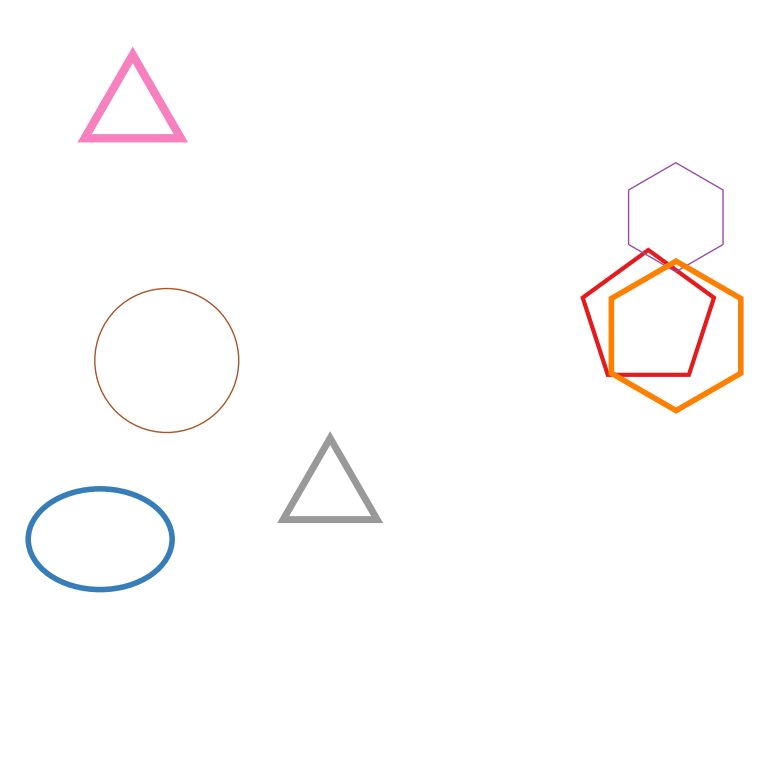[{"shape": "pentagon", "thickness": 1.5, "radius": 0.45, "center": [0.842, 0.586]}, {"shape": "oval", "thickness": 2, "radius": 0.47, "center": [0.13, 0.3]}, {"shape": "hexagon", "thickness": 0.5, "radius": 0.35, "center": [0.878, 0.718]}, {"shape": "hexagon", "thickness": 2, "radius": 0.49, "center": [0.878, 0.564]}, {"shape": "circle", "thickness": 0.5, "radius": 0.47, "center": [0.217, 0.532]}, {"shape": "triangle", "thickness": 3, "radius": 0.36, "center": [0.172, 0.857]}, {"shape": "triangle", "thickness": 2.5, "radius": 0.35, "center": [0.429, 0.36]}]